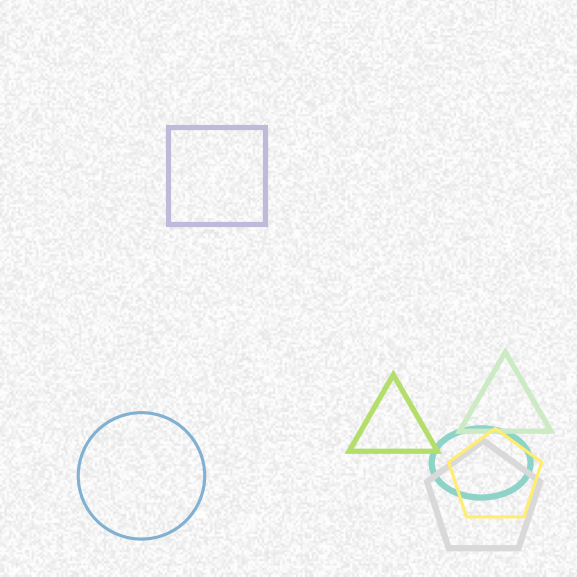[{"shape": "oval", "thickness": 3, "radius": 0.43, "center": [0.833, 0.198]}, {"shape": "square", "thickness": 2.5, "radius": 0.42, "center": [0.375, 0.695]}, {"shape": "circle", "thickness": 1.5, "radius": 0.55, "center": [0.245, 0.175]}, {"shape": "triangle", "thickness": 2.5, "radius": 0.44, "center": [0.681, 0.262]}, {"shape": "pentagon", "thickness": 3, "radius": 0.51, "center": [0.837, 0.133]}, {"shape": "triangle", "thickness": 2.5, "radius": 0.46, "center": [0.875, 0.298]}, {"shape": "pentagon", "thickness": 1.5, "radius": 0.42, "center": [0.858, 0.173]}]